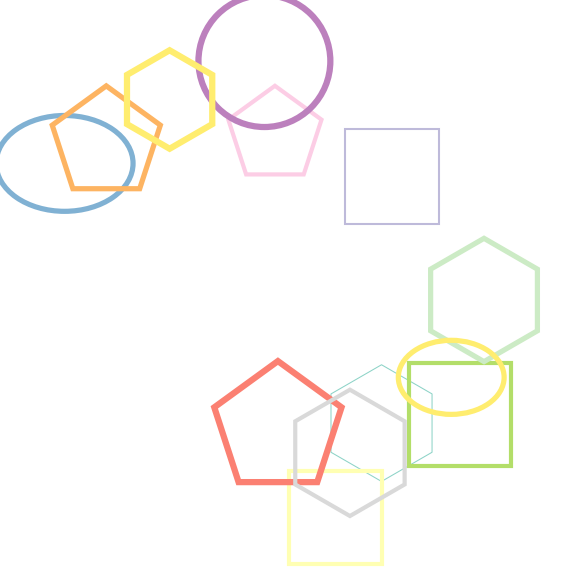[{"shape": "hexagon", "thickness": 0.5, "radius": 0.51, "center": [0.661, 0.266]}, {"shape": "square", "thickness": 2, "radius": 0.4, "center": [0.581, 0.103]}, {"shape": "square", "thickness": 1, "radius": 0.41, "center": [0.678, 0.694]}, {"shape": "pentagon", "thickness": 3, "radius": 0.58, "center": [0.481, 0.258]}, {"shape": "oval", "thickness": 2.5, "radius": 0.59, "center": [0.112, 0.716]}, {"shape": "pentagon", "thickness": 2.5, "radius": 0.49, "center": [0.184, 0.752]}, {"shape": "square", "thickness": 2, "radius": 0.44, "center": [0.797, 0.281]}, {"shape": "pentagon", "thickness": 2, "radius": 0.42, "center": [0.476, 0.766]}, {"shape": "hexagon", "thickness": 2, "radius": 0.55, "center": [0.606, 0.215]}, {"shape": "circle", "thickness": 3, "radius": 0.57, "center": [0.458, 0.893]}, {"shape": "hexagon", "thickness": 2.5, "radius": 0.53, "center": [0.838, 0.48]}, {"shape": "oval", "thickness": 2.5, "radius": 0.46, "center": [0.781, 0.346]}, {"shape": "hexagon", "thickness": 3, "radius": 0.43, "center": [0.294, 0.827]}]